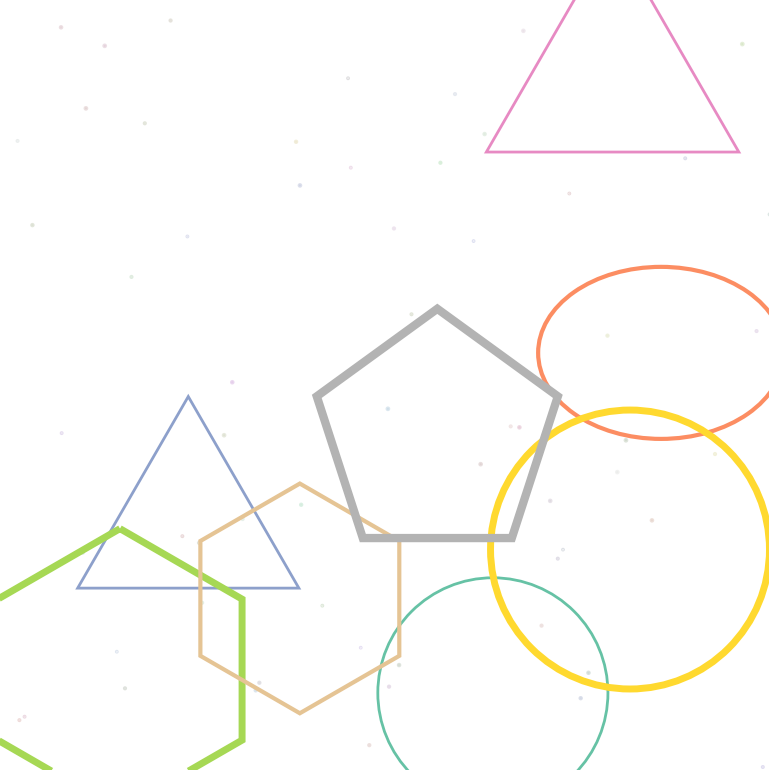[{"shape": "circle", "thickness": 1, "radius": 0.75, "center": [0.64, 0.1]}, {"shape": "oval", "thickness": 1.5, "radius": 0.8, "center": [0.858, 0.542]}, {"shape": "triangle", "thickness": 1, "radius": 0.83, "center": [0.245, 0.319]}, {"shape": "triangle", "thickness": 1, "radius": 0.95, "center": [0.796, 0.897]}, {"shape": "hexagon", "thickness": 2.5, "radius": 0.92, "center": [0.156, 0.13]}, {"shape": "circle", "thickness": 2.5, "radius": 0.91, "center": [0.818, 0.286]}, {"shape": "hexagon", "thickness": 1.5, "radius": 0.75, "center": [0.389, 0.223]}, {"shape": "pentagon", "thickness": 3, "radius": 0.82, "center": [0.568, 0.434]}]